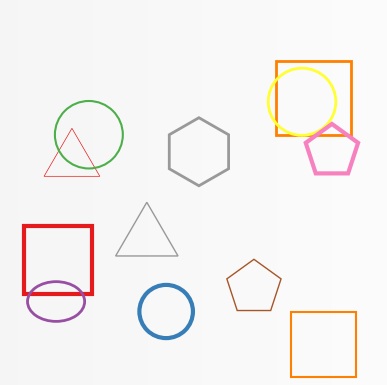[{"shape": "square", "thickness": 3, "radius": 0.44, "center": [0.149, 0.324]}, {"shape": "triangle", "thickness": 0.5, "radius": 0.42, "center": [0.186, 0.584]}, {"shape": "circle", "thickness": 3, "radius": 0.35, "center": [0.429, 0.191]}, {"shape": "circle", "thickness": 1.5, "radius": 0.44, "center": [0.229, 0.65]}, {"shape": "oval", "thickness": 2, "radius": 0.37, "center": [0.145, 0.217]}, {"shape": "square", "thickness": 2, "radius": 0.48, "center": [0.81, 0.746]}, {"shape": "square", "thickness": 1.5, "radius": 0.42, "center": [0.835, 0.105]}, {"shape": "circle", "thickness": 2, "radius": 0.44, "center": [0.779, 0.736]}, {"shape": "pentagon", "thickness": 1, "radius": 0.37, "center": [0.655, 0.253]}, {"shape": "pentagon", "thickness": 3, "radius": 0.36, "center": [0.857, 0.607]}, {"shape": "triangle", "thickness": 1, "radius": 0.46, "center": [0.379, 0.382]}, {"shape": "hexagon", "thickness": 2, "radius": 0.44, "center": [0.513, 0.606]}]